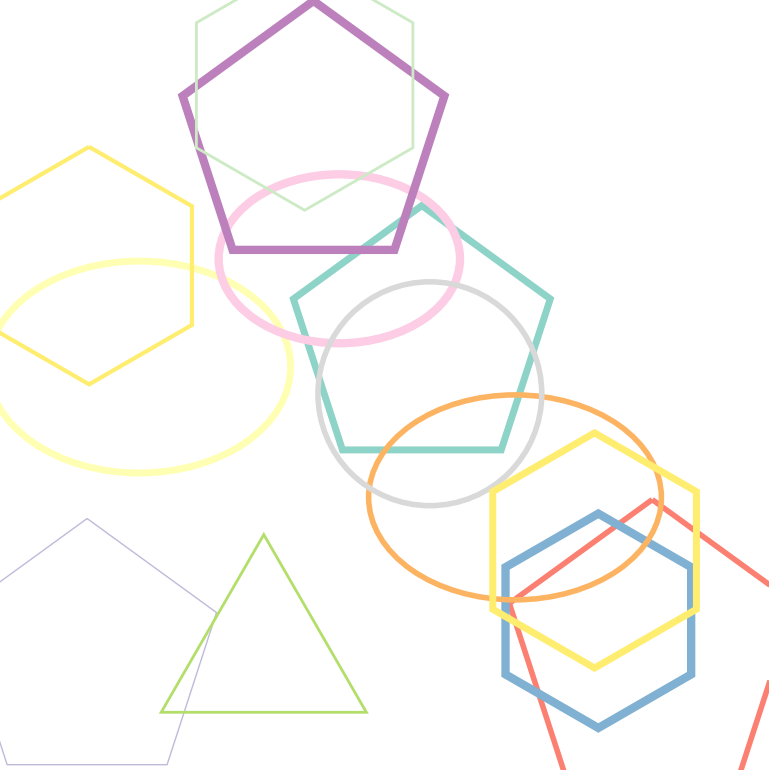[{"shape": "pentagon", "thickness": 2.5, "radius": 0.88, "center": [0.548, 0.558]}, {"shape": "oval", "thickness": 2.5, "radius": 0.98, "center": [0.181, 0.523]}, {"shape": "pentagon", "thickness": 0.5, "radius": 0.88, "center": [0.113, 0.15]}, {"shape": "pentagon", "thickness": 2, "radius": 0.98, "center": [0.847, 0.156]}, {"shape": "hexagon", "thickness": 3, "radius": 0.7, "center": [0.777, 0.194]}, {"shape": "oval", "thickness": 2, "radius": 0.95, "center": [0.669, 0.354]}, {"shape": "triangle", "thickness": 1, "radius": 0.77, "center": [0.343, 0.152]}, {"shape": "oval", "thickness": 3, "radius": 0.78, "center": [0.441, 0.664]}, {"shape": "circle", "thickness": 2, "radius": 0.73, "center": [0.558, 0.489]}, {"shape": "pentagon", "thickness": 3, "radius": 0.89, "center": [0.407, 0.82]}, {"shape": "hexagon", "thickness": 1, "radius": 0.81, "center": [0.396, 0.889]}, {"shape": "hexagon", "thickness": 2.5, "radius": 0.76, "center": [0.772, 0.285]}, {"shape": "hexagon", "thickness": 1.5, "radius": 0.77, "center": [0.116, 0.655]}]